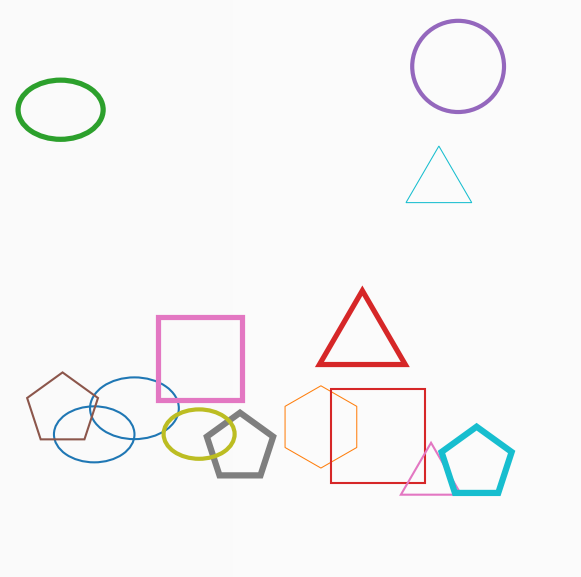[{"shape": "oval", "thickness": 1, "radius": 0.35, "center": [0.162, 0.247]}, {"shape": "oval", "thickness": 1, "radius": 0.38, "center": [0.231, 0.292]}, {"shape": "hexagon", "thickness": 0.5, "radius": 0.36, "center": [0.552, 0.26]}, {"shape": "oval", "thickness": 2.5, "radius": 0.37, "center": [0.104, 0.809]}, {"shape": "triangle", "thickness": 2.5, "radius": 0.43, "center": [0.623, 0.411]}, {"shape": "square", "thickness": 1, "radius": 0.4, "center": [0.65, 0.244]}, {"shape": "circle", "thickness": 2, "radius": 0.39, "center": [0.788, 0.884]}, {"shape": "pentagon", "thickness": 1, "radius": 0.32, "center": [0.108, 0.29]}, {"shape": "square", "thickness": 2.5, "radius": 0.36, "center": [0.344, 0.378]}, {"shape": "triangle", "thickness": 1, "radius": 0.3, "center": [0.742, 0.172]}, {"shape": "pentagon", "thickness": 3, "radius": 0.3, "center": [0.413, 0.224]}, {"shape": "oval", "thickness": 2, "radius": 0.31, "center": [0.343, 0.247]}, {"shape": "pentagon", "thickness": 3, "radius": 0.32, "center": [0.82, 0.197]}, {"shape": "triangle", "thickness": 0.5, "radius": 0.33, "center": [0.755, 0.681]}]